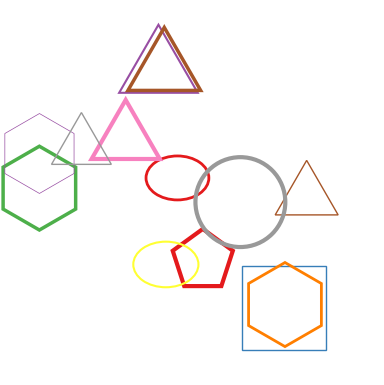[{"shape": "pentagon", "thickness": 3, "radius": 0.41, "center": [0.527, 0.323]}, {"shape": "oval", "thickness": 2, "radius": 0.41, "center": [0.461, 0.538]}, {"shape": "square", "thickness": 1, "radius": 0.54, "center": [0.737, 0.201]}, {"shape": "hexagon", "thickness": 2.5, "radius": 0.54, "center": [0.102, 0.511]}, {"shape": "triangle", "thickness": 1.5, "radius": 0.59, "center": [0.412, 0.818]}, {"shape": "hexagon", "thickness": 0.5, "radius": 0.52, "center": [0.102, 0.601]}, {"shape": "hexagon", "thickness": 2, "radius": 0.55, "center": [0.74, 0.209]}, {"shape": "oval", "thickness": 1.5, "radius": 0.42, "center": [0.431, 0.313]}, {"shape": "triangle", "thickness": 2.5, "radius": 0.55, "center": [0.427, 0.82]}, {"shape": "triangle", "thickness": 1, "radius": 0.47, "center": [0.797, 0.489]}, {"shape": "triangle", "thickness": 3, "radius": 0.51, "center": [0.326, 0.638]}, {"shape": "triangle", "thickness": 1, "radius": 0.45, "center": [0.211, 0.618]}, {"shape": "circle", "thickness": 3, "radius": 0.58, "center": [0.624, 0.475]}]